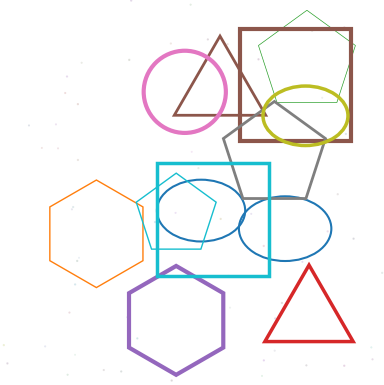[{"shape": "oval", "thickness": 1.5, "radius": 0.6, "center": [0.741, 0.406]}, {"shape": "oval", "thickness": 1.5, "radius": 0.57, "center": [0.522, 0.453]}, {"shape": "hexagon", "thickness": 1, "radius": 0.7, "center": [0.25, 0.393]}, {"shape": "pentagon", "thickness": 0.5, "radius": 0.66, "center": [0.797, 0.841]}, {"shape": "triangle", "thickness": 2.5, "radius": 0.66, "center": [0.803, 0.179]}, {"shape": "hexagon", "thickness": 3, "radius": 0.71, "center": [0.458, 0.168]}, {"shape": "square", "thickness": 3, "radius": 0.73, "center": [0.767, 0.78]}, {"shape": "triangle", "thickness": 2, "radius": 0.69, "center": [0.571, 0.769]}, {"shape": "circle", "thickness": 3, "radius": 0.53, "center": [0.48, 0.761]}, {"shape": "pentagon", "thickness": 2, "radius": 0.7, "center": [0.713, 0.597]}, {"shape": "oval", "thickness": 2.5, "radius": 0.55, "center": [0.793, 0.699]}, {"shape": "square", "thickness": 2.5, "radius": 0.73, "center": [0.553, 0.43]}, {"shape": "pentagon", "thickness": 1, "radius": 0.55, "center": [0.458, 0.441]}]